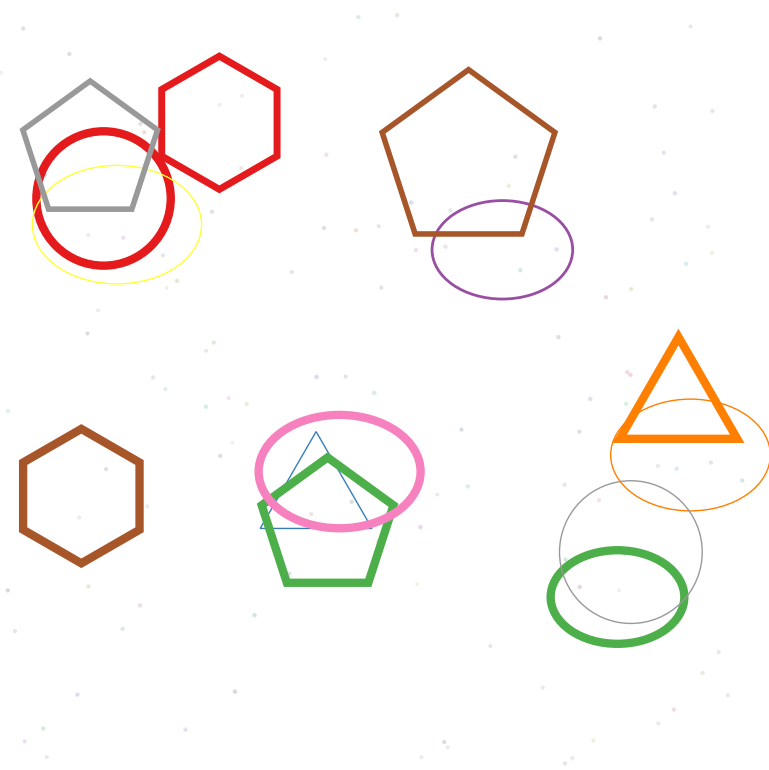[{"shape": "circle", "thickness": 3, "radius": 0.44, "center": [0.134, 0.742]}, {"shape": "hexagon", "thickness": 2.5, "radius": 0.43, "center": [0.285, 0.841]}, {"shape": "triangle", "thickness": 0.5, "radius": 0.42, "center": [0.411, 0.356]}, {"shape": "oval", "thickness": 3, "radius": 0.43, "center": [0.802, 0.225]}, {"shape": "pentagon", "thickness": 3, "radius": 0.45, "center": [0.425, 0.316]}, {"shape": "oval", "thickness": 1, "radius": 0.46, "center": [0.652, 0.676]}, {"shape": "triangle", "thickness": 3, "radius": 0.44, "center": [0.881, 0.474]}, {"shape": "oval", "thickness": 0.5, "radius": 0.52, "center": [0.897, 0.409]}, {"shape": "oval", "thickness": 0.5, "radius": 0.55, "center": [0.152, 0.708]}, {"shape": "hexagon", "thickness": 3, "radius": 0.44, "center": [0.106, 0.356]}, {"shape": "pentagon", "thickness": 2, "radius": 0.59, "center": [0.608, 0.792]}, {"shape": "oval", "thickness": 3, "radius": 0.53, "center": [0.441, 0.388]}, {"shape": "pentagon", "thickness": 2, "radius": 0.46, "center": [0.117, 0.803]}, {"shape": "circle", "thickness": 0.5, "radius": 0.46, "center": [0.819, 0.283]}]